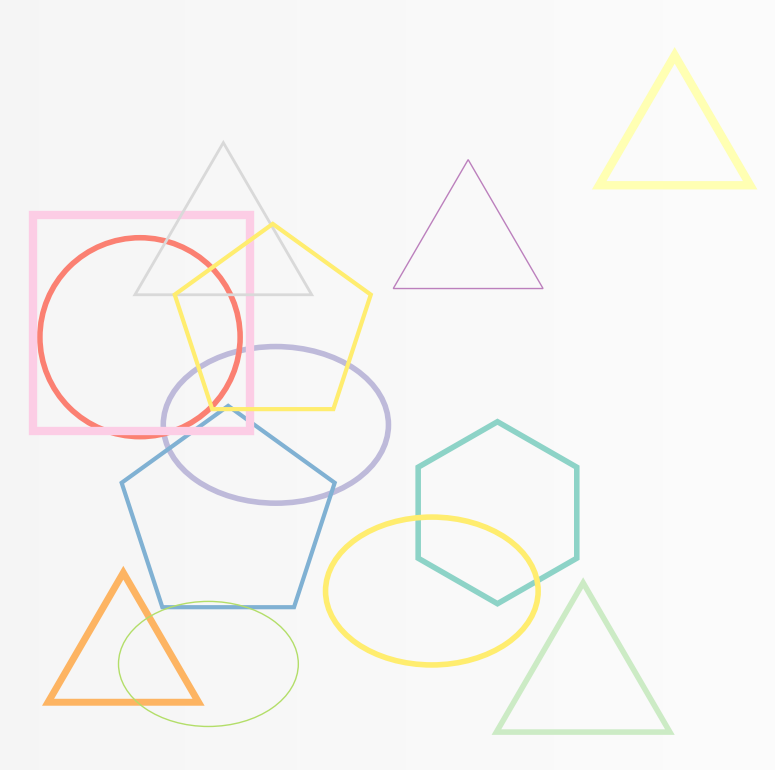[{"shape": "hexagon", "thickness": 2, "radius": 0.59, "center": [0.642, 0.334]}, {"shape": "triangle", "thickness": 3, "radius": 0.56, "center": [0.871, 0.816]}, {"shape": "oval", "thickness": 2, "radius": 0.73, "center": [0.356, 0.448]}, {"shape": "circle", "thickness": 2, "radius": 0.65, "center": [0.181, 0.562]}, {"shape": "pentagon", "thickness": 1.5, "radius": 0.72, "center": [0.294, 0.328]}, {"shape": "triangle", "thickness": 2.5, "radius": 0.56, "center": [0.159, 0.144]}, {"shape": "oval", "thickness": 0.5, "radius": 0.58, "center": [0.269, 0.138]}, {"shape": "square", "thickness": 3, "radius": 0.7, "center": [0.182, 0.58]}, {"shape": "triangle", "thickness": 1, "radius": 0.66, "center": [0.288, 0.683]}, {"shape": "triangle", "thickness": 0.5, "radius": 0.56, "center": [0.604, 0.681]}, {"shape": "triangle", "thickness": 2, "radius": 0.65, "center": [0.752, 0.114]}, {"shape": "pentagon", "thickness": 1.5, "radius": 0.66, "center": [0.352, 0.576]}, {"shape": "oval", "thickness": 2, "radius": 0.69, "center": [0.557, 0.232]}]